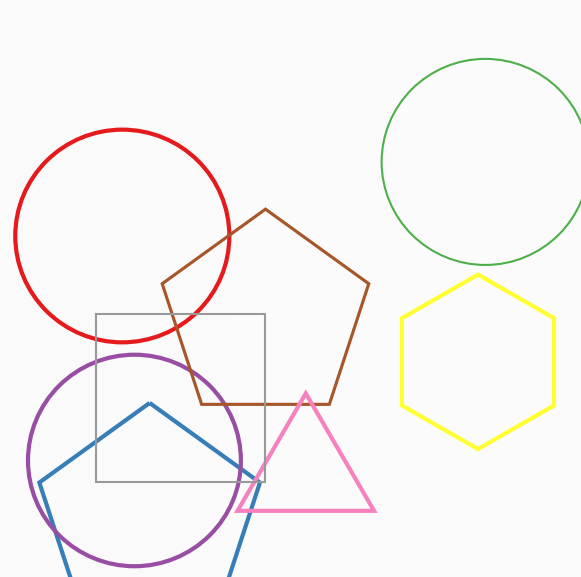[{"shape": "circle", "thickness": 2, "radius": 0.92, "center": [0.21, 0.59]}, {"shape": "pentagon", "thickness": 2, "radius": 1.0, "center": [0.257, 0.102]}, {"shape": "circle", "thickness": 1, "radius": 0.89, "center": [0.835, 0.719]}, {"shape": "circle", "thickness": 2, "radius": 0.92, "center": [0.231, 0.202]}, {"shape": "hexagon", "thickness": 2, "radius": 0.76, "center": [0.822, 0.373]}, {"shape": "pentagon", "thickness": 1.5, "radius": 0.93, "center": [0.457, 0.45]}, {"shape": "triangle", "thickness": 2, "radius": 0.68, "center": [0.526, 0.182]}, {"shape": "square", "thickness": 1, "radius": 0.73, "center": [0.311, 0.311]}]